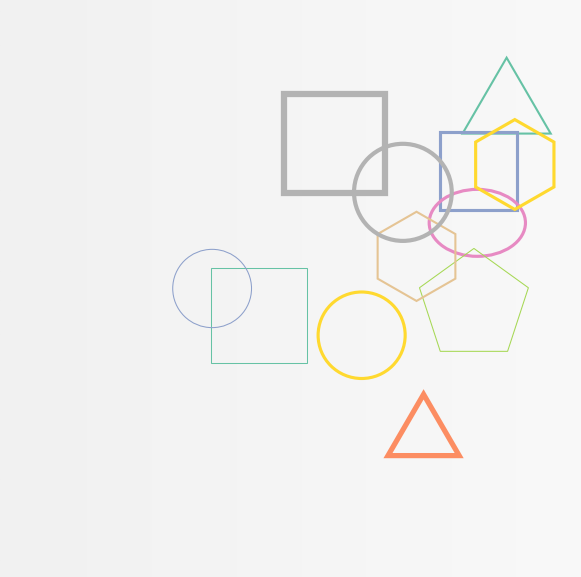[{"shape": "square", "thickness": 0.5, "radius": 0.41, "center": [0.445, 0.453]}, {"shape": "triangle", "thickness": 1, "radius": 0.44, "center": [0.872, 0.812]}, {"shape": "triangle", "thickness": 2.5, "radius": 0.35, "center": [0.729, 0.246]}, {"shape": "square", "thickness": 1.5, "radius": 0.33, "center": [0.823, 0.703]}, {"shape": "circle", "thickness": 0.5, "radius": 0.34, "center": [0.365, 0.5]}, {"shape": "oval", "thickness": 1.5, "radius": 0.41, "center": [0.821, 0.613]}, {"shape": "pentagon", "thickness": 0.5, "radius": 0.49, "center": [0.815, 0.47]}, {"shape": "circle", "thickness": 1.5, "radius": 0.37, "center": [0.622, 0.419]}, {"shape": "hexagon", "thickness": 1.5, "radius": 0.39, "center": [0.886, 0.714]}, {"shape": "hexagon", "thickness": 1, "radius": 0.39, "center": [0.717, 0.555]}, {"shape": "circle", "thickness": 2, "radius": 0.42, "center": [0.693, 0.666]}, {"shape": "square", "thickness": 3, "radius": 0.43, "center": [0.576, 0.75]}]